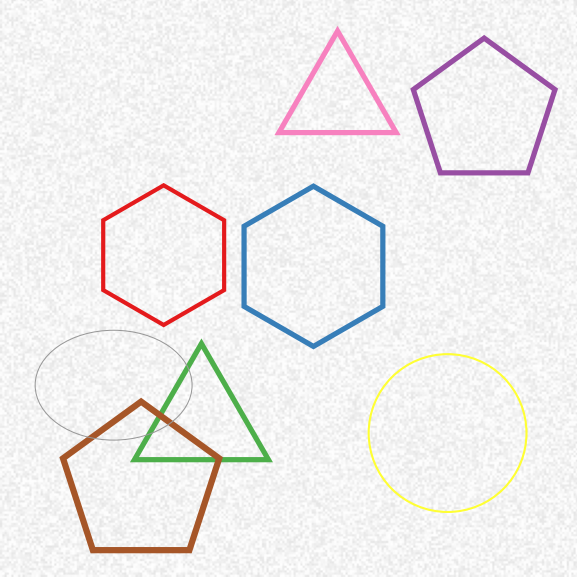[{"shape": "hexagon", "thickness": 2, "radius": 0.6, "center": [0.283, 0.557]}, {"shape": "hexagon", "thickness": 2.5, "radius": 0.69, "center": [0.543, 0.538]}, {"shape": "triangle", "thickness": 2.5, "radius": 0.67, "center": [0.349, 0.27]}, {"shape": "pentagon", "thickness": 2.5, "radius": 0.64, "center": [0.838, 0.804]}, {"shape": "circle", "thickness": 1, "radius": 0.68, "center": [0.775, 0.249]}, {"shape": "pentagon", "thickness": 3, "radius": 0.71, "center": [0.244, 0.162]}, {"shape": "triangle", "thickness": 2.5, "radius": 0.59, "center": [0.585, 0.828]}, {"shape": "oval", "thickness": 0.5, "radius": 0.68, "center": [0.197, 0.332]}]